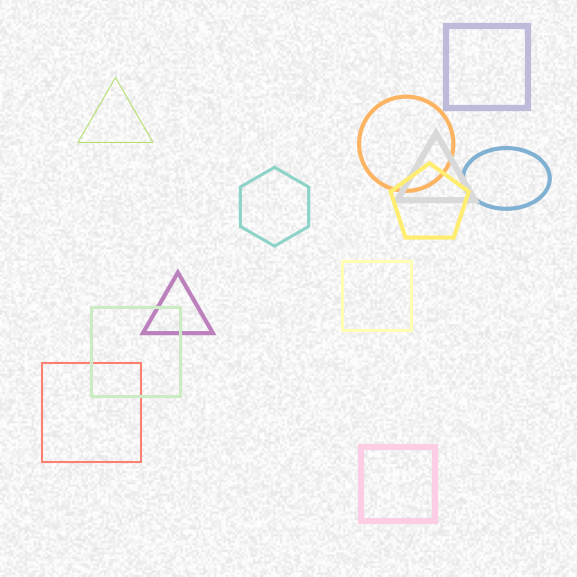[{"shape": "hexagon", "thickness": 1.5, "radius": 0.34, "center": [0.475, 0.641]}, {"shape": "square", "thickness": 1.5, "radius": 0.3, "center": [0.651, 0.488]}, {"shape": "square", "thickness": 3, "radius": 0.36, "center": [0.843, 0.883]}, {"shape": "square", "thickness": 1, "radius": 0.43, "center": [0.158, 0.285]}, {"shape": "oval", "thickness": 2, "radius": 0.38, "center": [0.877, 0.69]}, {"shape": "circle", "thickness": 2, "radius": 0.41, "center": [0.703, 0.75]}, {"shape": "triangle", "thickness": 0.5, "radius": 0.38, "center": [0.2, 0.79]}, {"shape": "square", "thickness": 3, "radius": 0.32, "center": [0.689, 0.161]}, {"shape": "triangle", "thickness": 3, "radius": 0.39, "center": [0.755, 0.691]}, {"shape": "triangle", "thickness": 2, "radius": 0.35, "center": [0.308, 0.457]}, {"shape": "square", "thickness": 1.5, "radius": 0.39, "center": [0.235, 0.39]}, {"shape": "pentagon", "thickness": 2, "radius": 0.36, "center": [0.744, 0.645]}]